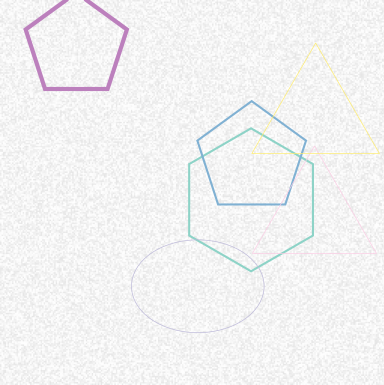[{"shape": "hexagon", "thickness": 1.5, "radius": 0.93, "center": [0.652, 0.481]}, {"shape": "oval", "thickness": 0.5, "radius": 0.86, "center": [0.514, 0.256]}, {"shape": "pentagon", "thickness": 1.5, "radius": 0.74, "center": [0.654, 0.589]}, {"shape": "triangle", "thickness": 0.5, "radius": 0.93, "center": [0.817, 0.435]}, {"shape": "pentagon", "thickness": 3, "radius": 0.69, "center": [0.198, 0.881]}, {"shape": "triangle", "thickness": 0.5, "radius": 0.96, "center": [0.82, 0.697]}]